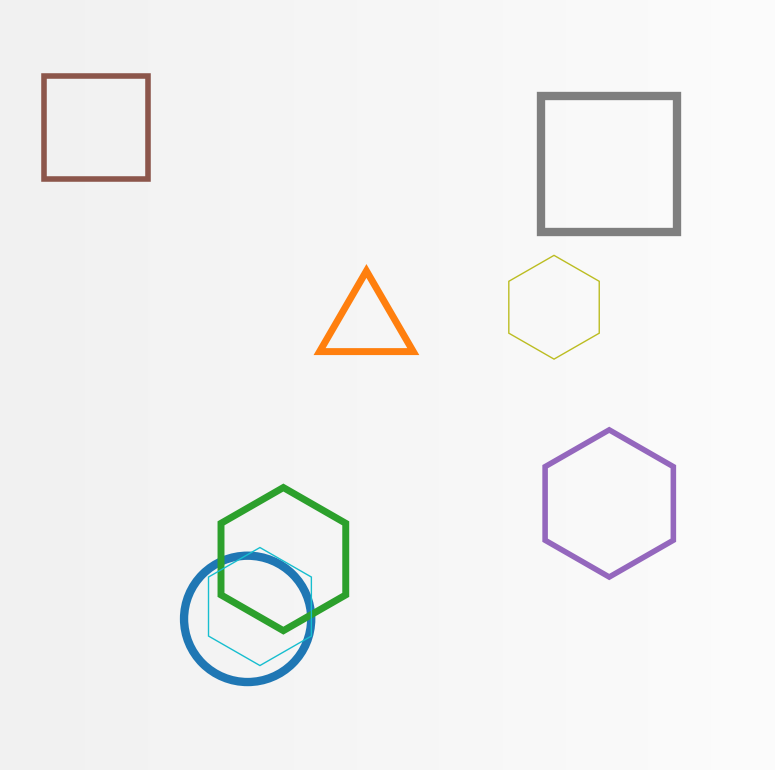[{"shape": "circle", "thickness": 3, "radius": 0.41, "center": [0.32, 0.196]}, {"shape": "triangle", "thickness": 2.5, "radius": 0.35, "center": [0.473, 0.578]}, {"shape": "hexagon", "thickness": 2.5, "radius": 0.46, "center": [0.366, 0.274]}, {"shape": "hexagon", "thickness": 2, "radius": 0.48, "center": [0.786, 0.346]}, {"shape": "square", "thickness": 2, "radius": 0.33, "center": [0.124, 0.835]}, {"shape": "square", "thickness": 3, "radius": 0.44, "center": [0.786, 0.787]}, {"shape": "hexagon", "thickness": 0.5, "radius": 0.34, "center": [0.715, 0.601]}, {"shape": "hexagon", "thickness": 0.5, "radius": 0.38, "center": [0.335, 0.212]}]